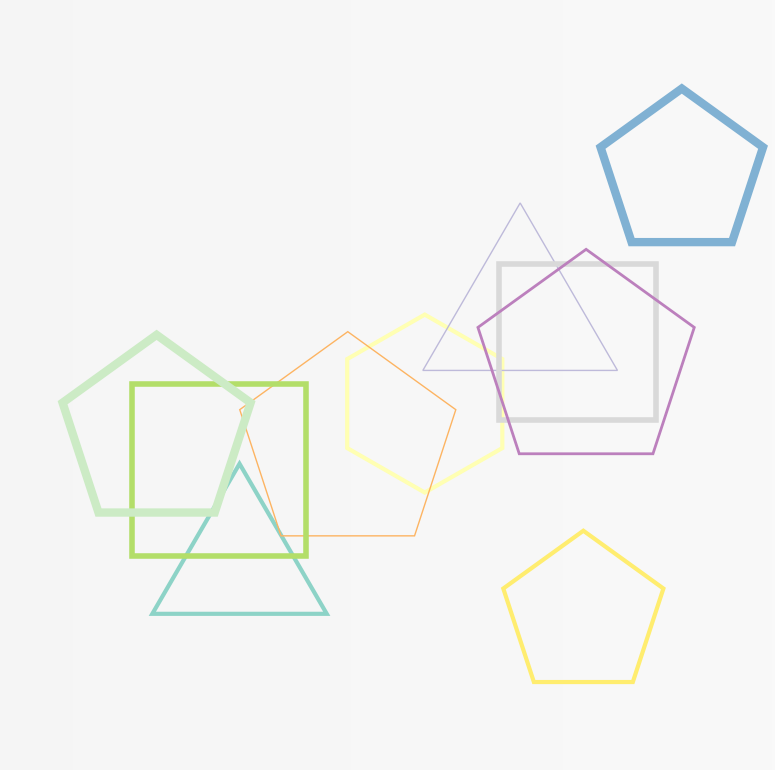[{"shape": "triangle", "thickness": 1.5, "radius": 0.65, "center": [0.309, 0.268]}, {"shape": "hexagon", "thickness": 1.5, "radius": 0.58, "center": [0.548, 0.476]}, {"shape": "triangle", "thickness": 0.5, "radius": 0.72, "center": [0.671, 0.591]}, {"shape": "pentagon", "thickness": 3, "radius": 0.55, "center": [0.88, 0.775]}, {"shape": "pentagon", "thickness": 0.5, "radius": 0.73, "center": [0.449, 0.423]}, {"shape": "square", "thickness": 2, "radius": 0.56, "center": [0.283, 0.389]}, {"shape": "square", "thickness": 2, "radius": 0.5, "center": [0.745, 0.556]}, {"shape": "pentagon", "thickness": 1, "radius": 0.73, "center": [0.756, 0.529]}, {"shape": "pentagon", "thickness": 3, "radius": 0.64, "center": [0.202, 0.438]}, {"shape": "pentagon", "thickness": 1.5, "radius": 0.54, "center": [0.753, 0.202]}]